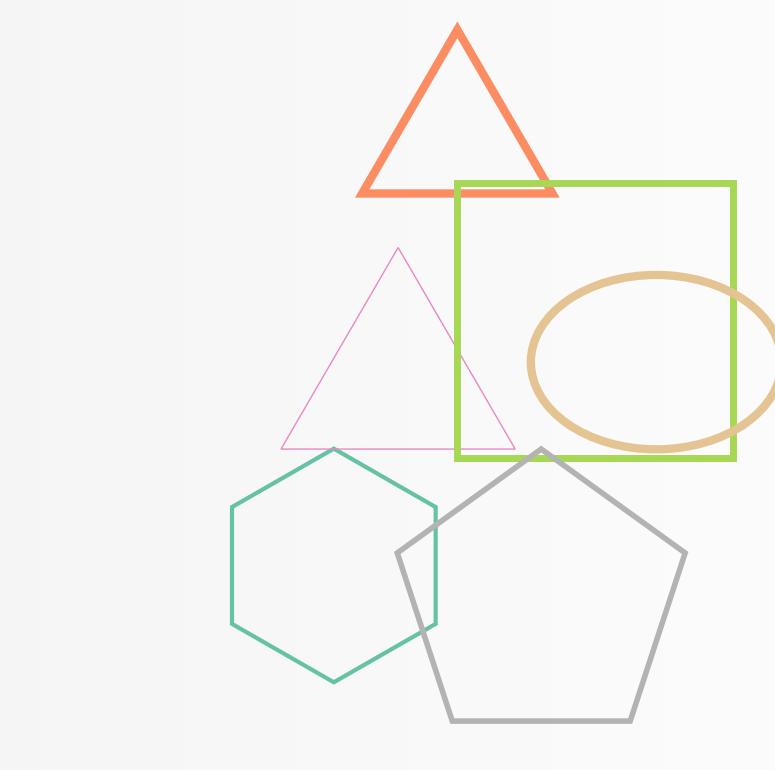[{"shape": "hexagon", "thickness": 1.5, "radius": 0.76, "center": [0.431, 0.266]}, {"shape": "triangle", "thickness": 3, "radius": 0.71, "center": [0.59, 0.82]}, {"shape": "triangle", "thickness": 0.5, "radius": 0.87, "center": [0.514, 0.504]}, {"shape": "square", "thickness": 2.5, "radius": 0.89, "center": [0.768, 0.584]}, {"shape": "oval", "thickness": 3, "radius": 0.81, "center": [0.847, 0.53]}, {"shape": "pentagon", "thickness": 2, "radius": 0.98, "center": [0.698, 0.222]}]